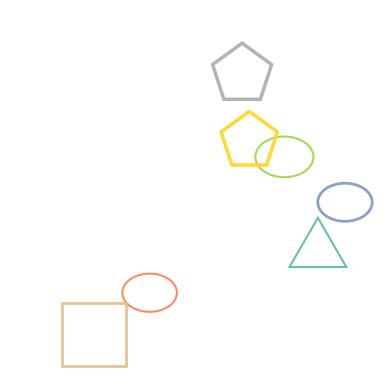[{"shape": "triangle", "thickness": 1.5, "radius": 0.43, "center": [0.826, 0.349]}, {"shape": "oval", "thickness": 1.5, "radius": 0.35, "center": [0.389, 0.24]}, {"shape": "oval", "thickness": 2, "radius": 0.35, "center": [0.896, 0.475]}, {"shape": "oval", "thickness": 1.5, "radius": 0.38, "center": [0.739, 0.592]}, {"shape": "pentagon", "thickness": 2.5, "radius": 0.38, "center": [0.647, 0.634]}, {"shape": "square", "thickness": 2, "radius": 0.42, "center": [0.245, 0.131]}, {"shape": "pentagon", "thickness": 2.5, "radius": 0.4, "center": [0.629, 0.807]}]